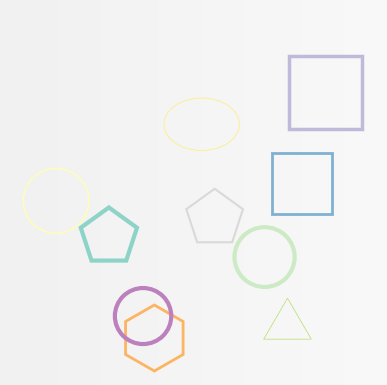[{"shape": "pentagon", "thickness": 3, "radius": 0.38, "center": [0.281, 0.385]}, {"shape": "circle", "thickness": 1, "radius": 0.42, "center": [0.145, 0.478]}, {"shape": "square", "thickness": 2.5, "radius": 0.47, "center": [0.84, 0.761]}, {"shape": "square", "thickness": 2, "radius": 0.39, "center": [0.779, 0.523]}, {"shape": "hexagon", "thickness": 2, "radius": 0.43, "center": [0.398, 0.122]}, {"shape": "triangle", "thickness": 0.5, "radius": 0.35, "center": [0.742, 0.155]}, {"shape": "pentagon", "thickness": 1.5, "radius": 0.38, "center": [0.554, 0.433]}, {"shape": "circle", "thickness": 3, "radius": 0.36, "center": [0.369, 0.179]}, {"shape": "circle", "thickness": 3, "radius": 0.39, "center": [0.683, 0.332]}, {"shape": "oval", "thickness": 0.5, "radius": 0.49, "center": [0.52, 0.677]}]